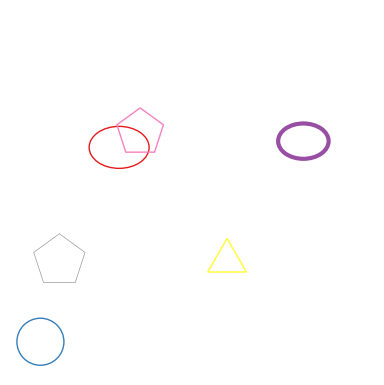[{"shape": "oval", "thickness": 1, "radius": 0.39, "center": [0.309, 0.617]}, {"shape": "circle", "thickness": 1, "radius": 0.31, "center": [0.105, 0.112]}, {"shape": "oval", "thickness": 3, "radius": 0.33, "center": [0.788, 0.633]}, {"shape": "triangle", "thickness": 1, "radius": 0.29, "center": [0.59, 0.323]}, {"shape": "pentagon", "thickness": 1, "radius": 0.32, "center": [0.364, 0.656]}, {"shape": "pentagon", "thickness": 0.5, "radius": 0.35, "center": [0.154, 0.323]}]